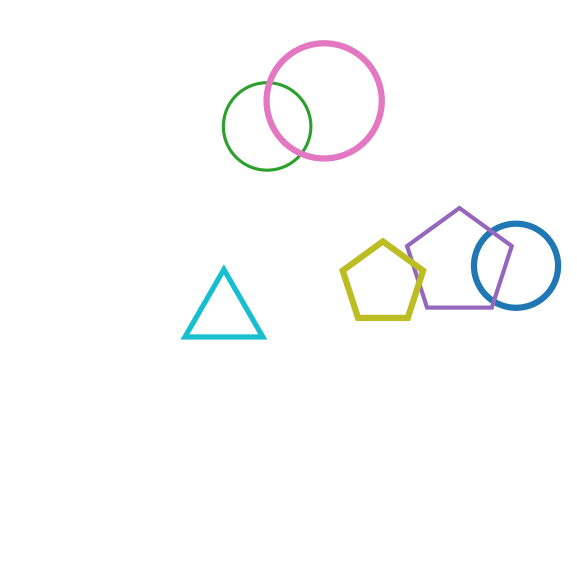[{"shape": "circle", "thickness": 3, "radius": 0.36, "center": [0.894, 0.539]}, {"shape": "circle", "thickness": 1.5, "radius": 0.38, "center": [0.463, 0.78]}, {"shape": "pentagon", "thickness": 2, "radius": 0.48, "center": [0.796, 0.544]}, {"shape": "circle", "thickness": 3, "radius": 0.5, "center": [0.561, 0.824]}, {"shape": "pentagon", "thickness": 3, "radius": 0.37, "center": [0.663, 0.508]}, {"shape": "triangle", "thickness": 2.5, "radius": 0.39, "center": [0.388, 0.455]}]